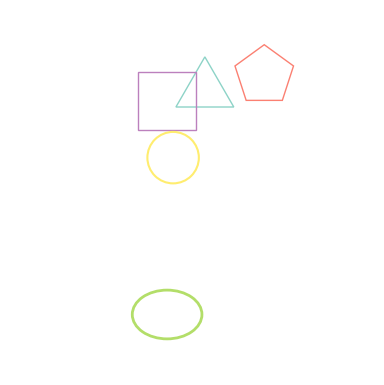[{"shape": "triangle", "thickness": 1, "radius": 0.43, "center": [0.532, 0.765]}, {"shape": "pentagon", "thickness": 1, "radius": 0.4, "center": [0.686, 0.804]}, {"shape": "oval", "thickness": 2, "radius": 0.45, "center": [0.434, 0.183]}, {"shape": "square", "thickness": 1, "radius": 0.38, "center": [0.433, 0.738]}, {"shape": "circle", "thickness": 1.5, "radius": 0.33, "center": [0.45, 0.591]}]